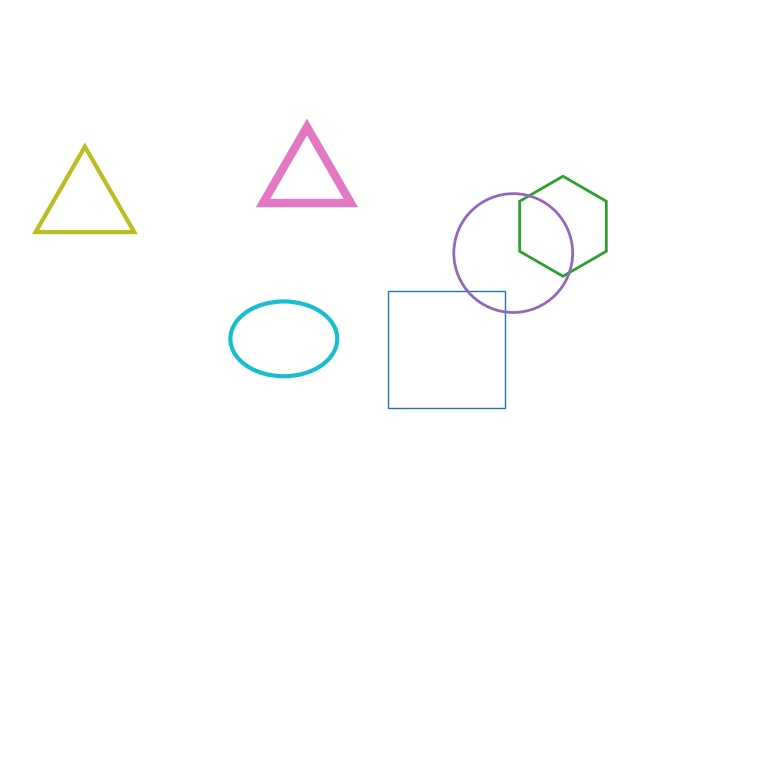[{"shape": "square", "thickness": 0.5, "radius": 0.38, "center": [0.58, 0.546]}, {"shape": "hexagon", "thickness": 1, "radius": 0.32, "center": [0.731, 0.706]}, {"shape": "circle", "thickness": 1, "radius": 0.39, "center": [0.667, 0.671]}, {"shape": "triangle", "thickness": 3, "radius": 0.33, "center": [0.399, 0.769]}, {"shape": "triangle", "thickness": 1.5, "radius": 0.37, "center": [0.11, 0.736]}, {"shape": "oval", "thickness": 1.5, "radius": 0.35, "center": [0.369, 0.56]}]